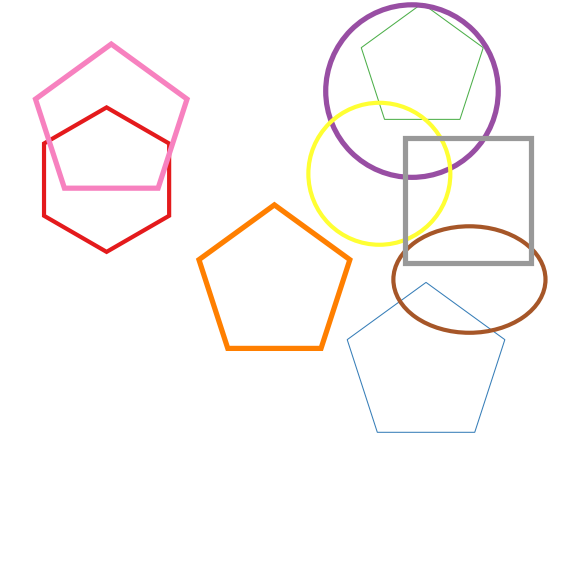[{"shape": "hexagon", "thickness": 2, "radius": 0.63, "center": [0.185, 0.688]}, {"shape": "pentagon", "thickness": 0.5, "radius": 0.72, "center": [0.738, 0.367]}, {"shape": "pentagon", "thickness": 0.5, "radius": 0.56, "center": [0.731, 0.882]}, {"shape": "circle", "thickness": 2.5, "radius": 0.75, "center": [0.713, 0.841]}, {"shape": "pentagon", "thickness": 2.5, "radius": 0.69, "center": [0.475, 0.507]}, {"shape": "circle", "thickness": 2, "radius": 0.61, "center": [0.657, 0.698]}, {"shape": "oval", "thickness": 2, "radius": 0.66, "center": [0.813, 0.515]}, {"shape": "pentagon", "thickness": 2.5, "radius": 0.69, "center": [0.193, 0.785]}, {"shape": "square", "thickness": 2.5, "radius": 0.54, "center": [0.81, 0.652]}]